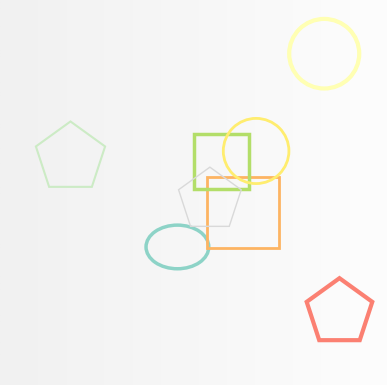[{"shape": "oval", "thickness": 2.5, "radius": 0.4, "center": [0.458, 0.359]}, {"shape": "circle", "thickness": 3, "radius": 0.45, "center": [0.837, 0.86]}, {"shape": "pentagon", "thickness": 3, "radius": 0.45, "center": [0.876, 0.188]}, {"shape": "square", "thickness": 2, "radius": 0.47, "center": [0.627, 0.448]}, {"shape": "square", "thickness": 2.5, "radius": 0.36, "center": [0.572, 0.581]}, {"shape": "pentagon", "thickness": 1, "radius": 0.42, "center": [0.542, 0.481]}, {"shape": "pentagon", "thickness": 1.5, "radius": 0.47, "center": [0.182, 0.591]}, {"shape": "circle", "thickness": 2, "radius": 0.42, "center": [0.661, 0.608]}]